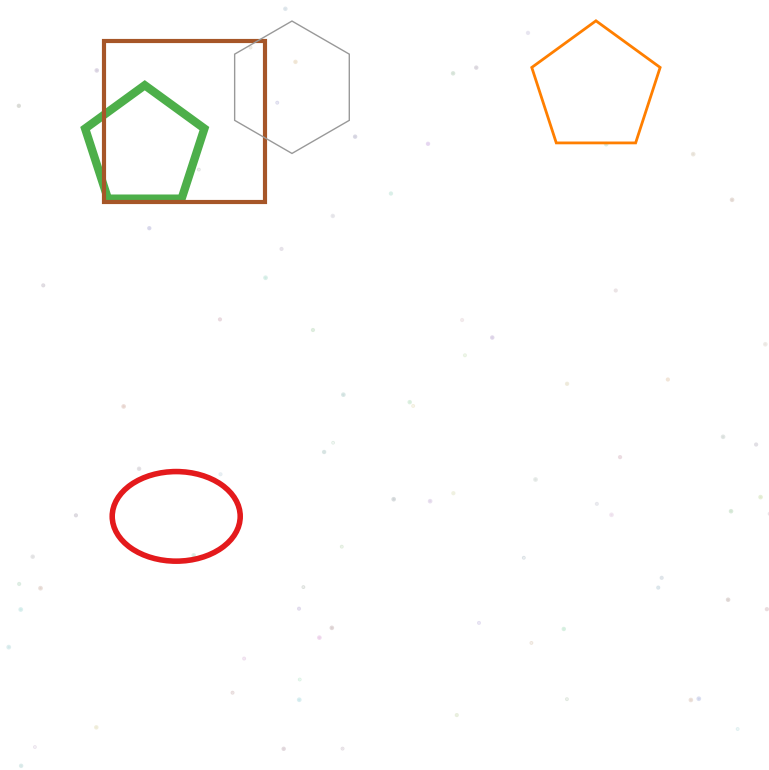[{"shape": "oval", "thickness": 2, "radius": 0.42, "center": [0.229, 0.329]}, {"shape": "pentagon", "thickness": 3, "radius": 0.41, "center": [0.188, 0.808]}, {"shape": "pentagon", "thickness": 1, "radius": 0.44, "center": [0.774, 0.885]}, {"shape": "square", "thickness": 1.5, "radius": 0.52, "center": [0.239, 0.842]}, {"shape": "hexagon", "thickness": 0.5, "radius": 0.43, "center": [0.379, 0.887]}]